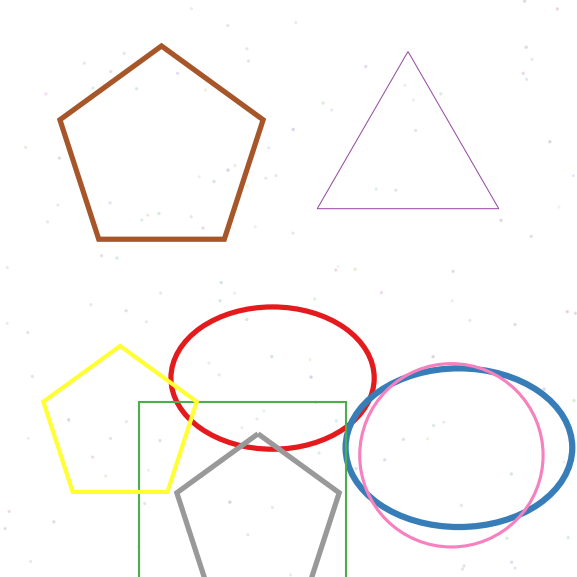[{"shape": "oval", "thickness": 2.5, "radius": 0.88, "center": [0.472, 0.344]}, {"shape": "oval", "thickness": 3, "radius": 0.98, "center": [0.795, 0.224]}, {"shape": "square", "thickness": 1, "radius": 0.89, "center": [0.42, 0.125]}, {"shape": "triangle", "thickness": 0.5, "radius": 0.91, "center": [0.707, 0.729]}, {"shape": "pentagon", "thickness": 2, "radius": 0.7, "center": [0.208, 0.26]}, {"shape": "pentagon", "thickness": 2.5, "radius": 0.92, "center": [0.28, 0.735]}, {"shape": "circle", "thickness": 1.5, "radius": 0.79, "center": [0.782, 0.211]}, {"shape": "pentagon", "thickness": 2.5, "radius": 0.74, "center": [0.447, 0.1]}]